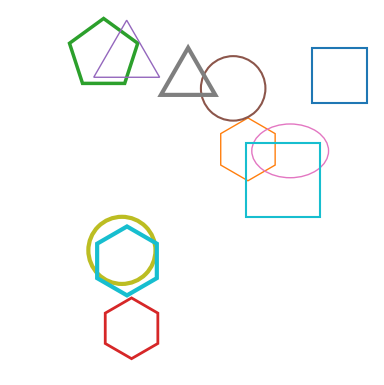[{"shape": "square", "thickness": 1.5, "radius": 0.36, "center": [0.881, 0.805]}, {"shape": "hexagon", "thickness": 1, "radius": 0.41, "center": [0.644, 0.612]}, {"shape": "pentagon", "thickness": 2.5, "radius": 0.47, "center": [0.269, 0.859]}, {"shape": "hexagon", "thickness": 2, "radius": 0.39, "center": [0.342, 0.147]}, {"shape": "triangle", "thickness": 1, "radius": 0.49, "center": [0.329, 0.849]}, {"shape": "circle", "thickness": 1.5, "radius": 0.42, "center": [0.606, 0.77]}, {"shape": "oval", "thickness": 1, "radius": 0.5, "center": [0.754, 0.608]}, {"shape": "triangle", "thickness": 3, "radius": 0.41, "center": [0.489, 0.794]}, {"shape": "circle", "thickness": 3, "radius": 0.44, "center": [0.317, 0.35]}, {"shape": "hexagon", "thickness": 3, "radius": 0.45, "center": [0.33, 0.322]}, {"shape": "square", "thickness": 1.5, "radius": 0.48, "center": [0.736, 0.532]}]